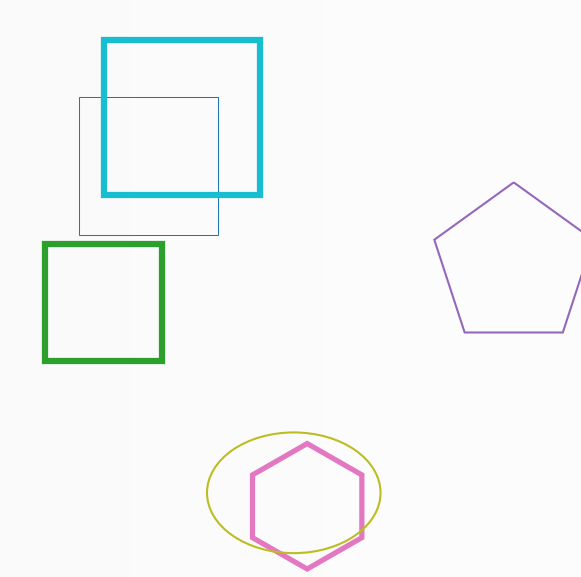[{"shape": "square", "thickness": 0.5, "radius": 0.6, "center": [0.255, 0.711]}, {"shape": "square", "thickness": 3, "radius": 0.51, "center": [0.178, 0.476]}, {"shape": "pentagon", "thickness": 1, "radius": 0.72, "center": [0.884, 0.54]}, {"shape": "hexagon", "thickness": 2.5, "radius": 0.54, "center": [0.528, 0.122]}, {"shape": "oval", "thickness": 1, "radius": 0.75, "center": [0.505, 0.146]}, {"shape": "square", "thickness": 3, "radius": 0.67, "center": [0.313, 0.796]}]